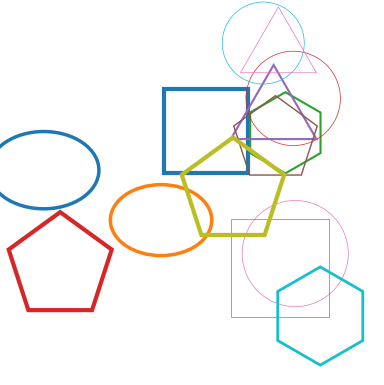[{"shape": "oval", "thickness": 2.5, "radius": 0.72, "center": [0.114, 0.558]}, {"shape": "square", "thickness": 3, "radius": 0.55, "center": [0.536, 0.66]}, {"shape": "oval", "thickness": 2.5, "radius": 0.66, "center": [0.418, 0.428]}, {"shape": "hexagon", "thickness": 1.5, "radius": 0.53, "center": [0.741, 0.655]}, {"shape": "circle", "thickness": 0.5, "radius": 0.61, "center": [0.762, 0.744]}, {"shape": "pentagon", "thickness": 3, "radius": 0.7, "center": [0.156, 0.308]}, {"shape": "triangle", "thickness": 1.5, "radius": 0.64, "center": [0.711, 0.703]}, {"shape": "pentagon", "thickness": 1, "radius": 0.57, "center": [0.716, 0.638]}, {"shape": "triangle", "thickness": 0.5, "radius": 0.57, "center": [0.723, 0.868]}, {"shape": "circle", "thickness": 0.5, "radius": 0.69, "center": [0.767, 0.341]}, {"shape": "square", "thickness": 0.5, "radius": 0.64, "center": [0.727, 0.305]}, {"shape": "pentagon", "thickness": 3, "radius": 0.7, "center": [0.605, 0.503]}, {"shape": "hexagon", "thickness": 2, "radius": 0.64, "center": [0.832, 0.179]}, {"shape": "circle", "thickness": 0.5, "radius": 0.53, "center": [0.684, 0.888]}]